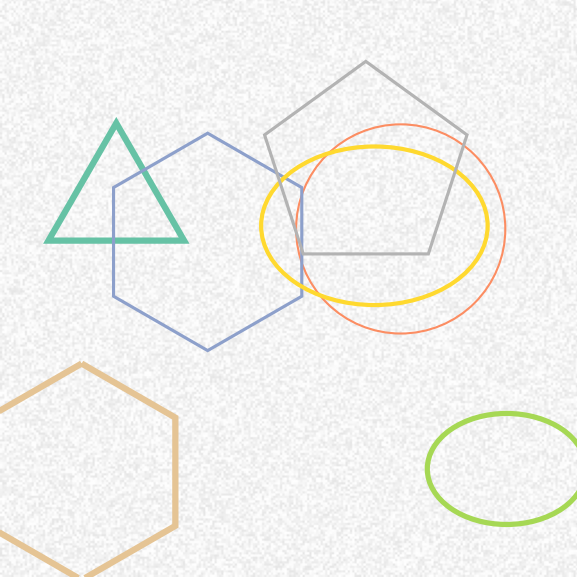[{"shape": "triangle", "thickness": 3, "radius": 0.68, "center": [0.201, 0.65]}, {"shape": "circle", "thickness": 1, "radius": 0.91, "center": [0.694, 0.603]}, {"shape": "hexagon", "thickness": 1.5, "radius": 0.94, "center": [0.36, 0.58]}, {"shape": "oval", "thickness": 2.5, "radius": 0.69, "center": [0.877, 0.187]}, {"shape": "oval", "thickness": 2, "radius": 0.98, "center": [0.648, 0.608]}, {"shape": "hexagon", "thickness": 3, "radius": 0.94, "center": [0.141, 0.182]}, {"shape": "pentagon", "thickness": 1.5, "radius": 0.92, "center": [0.633, 0.709]}]